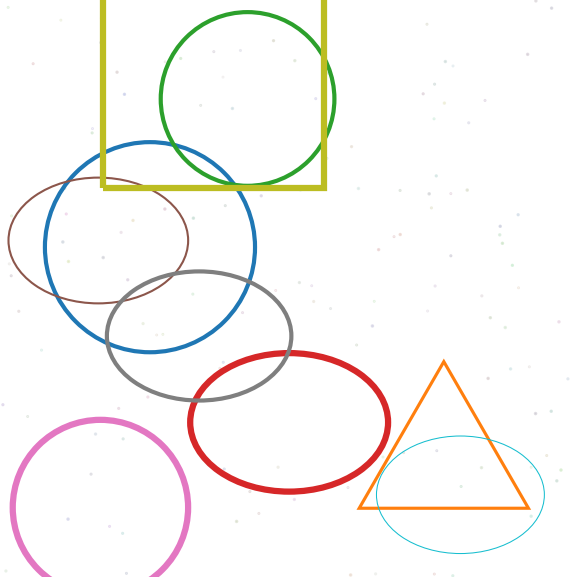[{"shape": "circle", "thickness": 2, "radius": 0.91, "center": [0.26, 0.571]}, {"shape": "triangle", "thickness": 1.5, "radius": 0.85, "center": [0.769, 0.204]}, {"shape": "circle", "thickness": 2, "radius": 0.75, "center": [0.429, 0.828]}, {"shape": "oval", "thickness": 3, "radius": 0.86, "center": [0.501, 0.268]}, {"shape": "oval", "thickness": 1, "radius": 0.78, "center": [0.17, 0.583]}, {"shape": "circle", "thickness": 3, "radius": 0.76, "center": [0.174, 0.12]}, {"shape": "oval", "thickness": 2, "radius": 0.8, "center": [0.345, 0.417]}, {"shape": "square", "thickness": 3, "radius": 0.96, "center": [0.37, 0.865]}, {"shape": "oval", "thickness": 0.5, "radius": 0.73, "center": [0.797, 0.142]}]